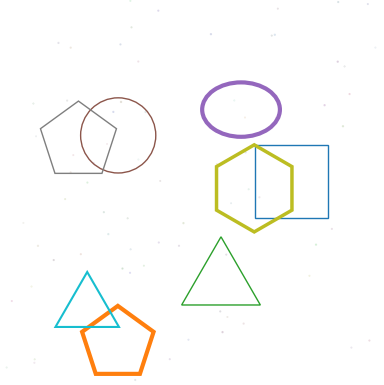[{"shape": "square", "thickness": 1, "radius": 0.48, "center": [0.758, 0.529]}, {"shape": "pentagon", "thickness": 3, "radius": 0.49, "center": [0.306, 0.108]}, {"shape": "triangle", "thickness": 1, "radius": 0.59, "center": [0.574, 0.267]}, {"shape": "oval", "thickness": 3, "radius": 0.5, "center": [0.626, 0.715]}, {"shape": "circle", "thickness": 1, "radius": 0.49, "center": [0.307, 0.648]}, {"shape": "pentagon", "thickness": 1, "radius": 0.52, "center": [0.204, 0.634]}, {"shape": "hexagon", "thickness": 2.5, "radius": 0.57, "center": [0.66, 0.511]}, {"shape": "triangle", "thickness": 1.5, "radius": 0.48, "center": [0.227, 0.198]}]